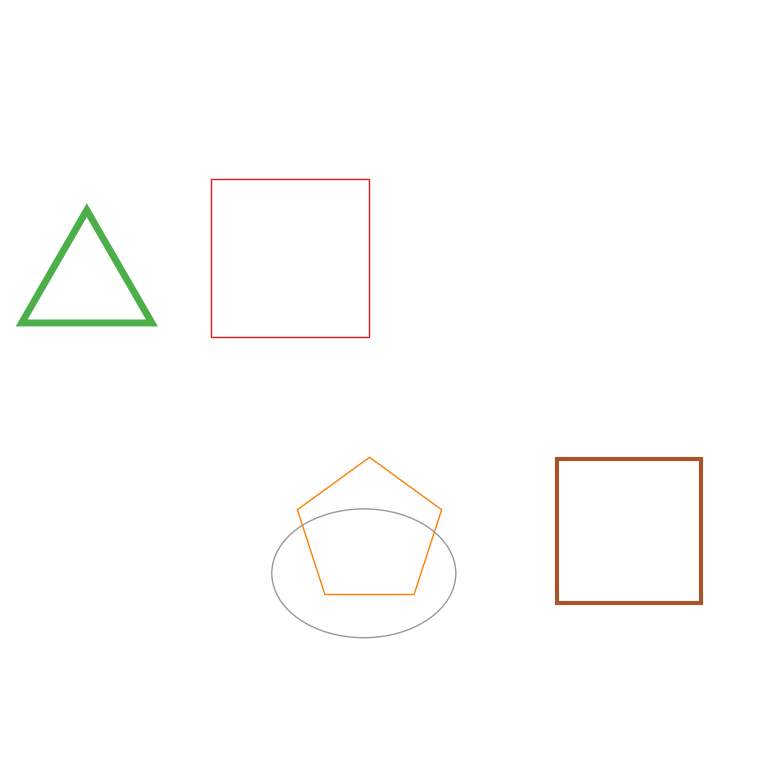[{"shape": "square", "thickness": 0.5, "radius": 0.51, "center": [0.377, 0.665]}, {"shape": "triangle", "thickness": 2.5, "radius": 0.49, "center": [0.113, 0.629]}, {"shape": "pentagon", "thickness": 0.5, "radius": 0.49, "center": [0.48, 0.308]}, {"shape": "square", "thickness": 1.5, "radius": 0.47, "center": [0.817, 0.31]}, {"shape": "oval", "thickness": 0.5, "radius": 0.6, "center": [0.472, 0.255]}]